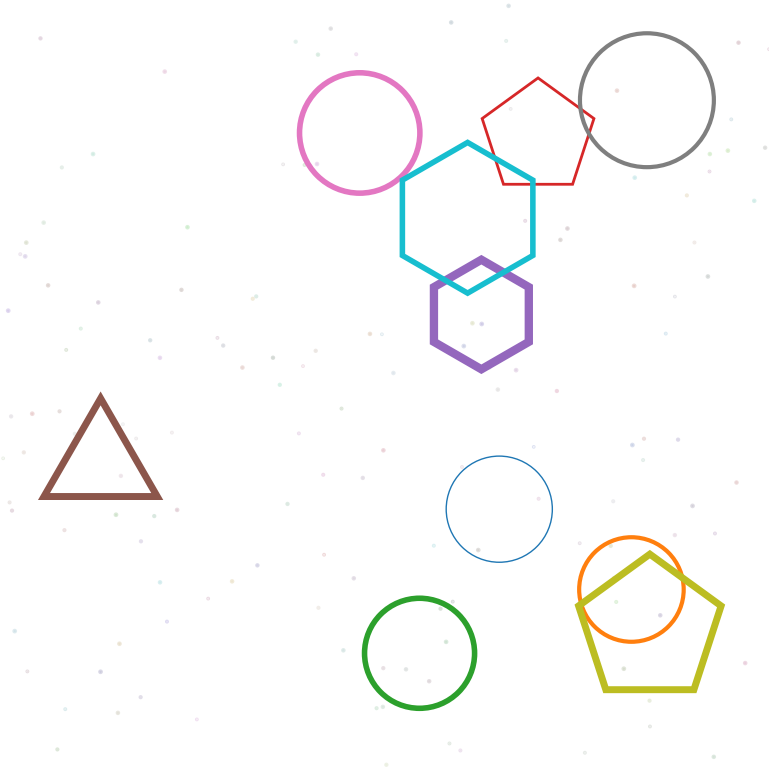[{"shape": "circle", "thickness": 0.5, "radius": 0.34, "center": [0.648, 0.339]}, {"shape": "circle", "thickness": 1.5, "radius": 0.34, "center": [0.82, 0.234]}, {"shape": "circle", "thickness": 2, "radius": 0.36, "center": [0.545, 0.152]}, {"shape": "pentagon", "thickness": 1, "radius": 0.38, "center": [0.699, 0.822]}, {"shape": "hexagon", "thickness": 3, "radius": 0.36, "center": [0.625, 0.592]}, {"shape": "triangle", "thickness": 2.5, "radius": 0.42, "center": [0.131, 0.398]}, {"shape": "circle", "thickness": 2, "radius": 0.39, "center": [0.467, 0.827]}, {"shape": "circle", "thickness": 1.5, "radius": 0.43, "center": [0.84, 0.87]}, {"shape": "pentagon", "thickness": 2.5, "radius": 0.49, "center": [0.844, 0.183]}, {"shape": "hexagon", "thickness": 2, "radius": 0.49, "center": [0.607, 0.717]}]